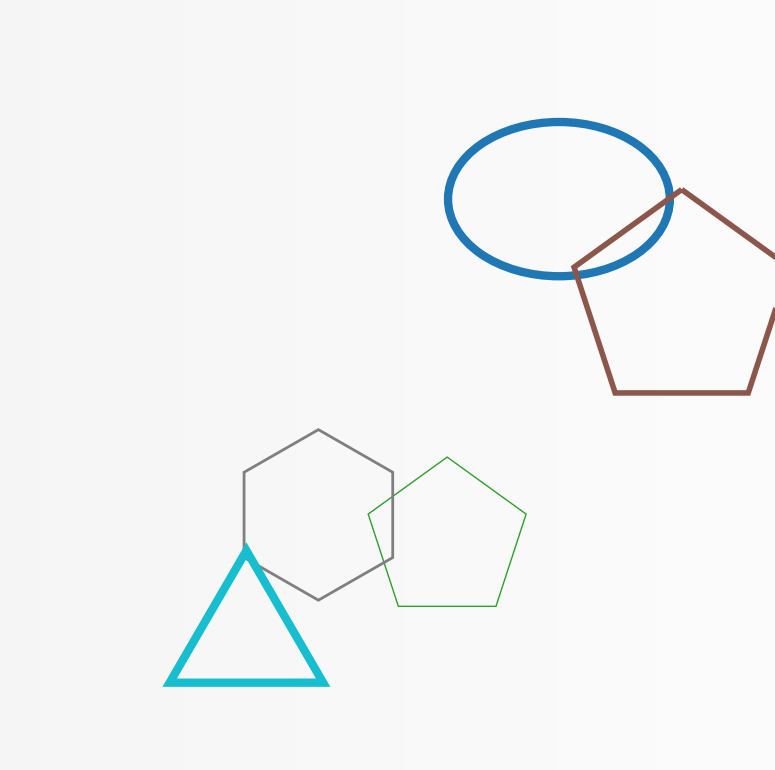[{"shape": "oval", "thickness": 3, "radius": 0.72, "center": [0.721, 0.741]}, {"shape": "pentagon", "thickness": 0.5, "radius": 0.54, "center": [0.577, 0.299]}, {"shape": "pentagon", "thickness": 2, "radius": 0.73, "center": [0.88, 0.608]}, {"shape": "hexagon", "thickness": 1, "radius": 0.55, "center": [0.411, 0.331]}, {"shape": "triangle", "thickness": 3, "radius": 0.57, "center": [0.318, 0.171]}]